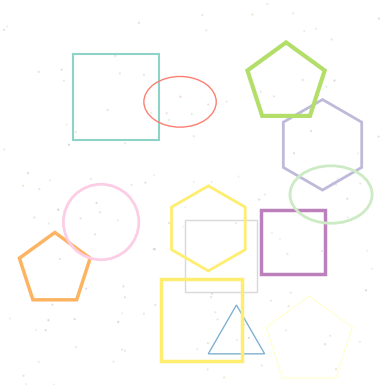[{"shape": "square", "thickness": 1.5, "radius": 0.56, "center": [0.302, 0.748]}, {"shape": "pentagon", "thickness": 0.5, "radius": 0.59, "center": [0.803, 0.113]}, {"shape": "hexagon", "thickness": 2, "radius": 0.59, "center": [0.838, 0.624]}, {"shape": "oval", "thickness": 1, "radius": 0.47, "center": [0.468, 0.736]}, {"shape": "triangle", "thickness": 1, "radius": 0.42, "center": [0.614, 0.123]}, {"shape": "pentagon", "thickness": 2.5, "radius": 0.48, "center": [0.142, 0.299]}, {"shape": "pentagon", "thickness": 3, "radius": 0.53, "center": [0.743, 0.784]}, {"shape": "circle", "thickness": 2, "radius": 0.49, "center": [0.263, 0.423]}, {"shape": "square", "thickness": 1, "radius": 0.46, "center": [0.574, 0.335]}, {"shape": "square", "thickness": 2.5, "radius": 0.42, "center": [0.762, 0.371]}, {"shape": "oval", "thickness": 2, "radius": 0.53, "center": [0.86, 0.495]}, {"shape": "hexagon", "thickness": 2, "radius": 0.55, "center": [0.541, 0.407]}, {"shape": "square", "thickness": 2.5, "radius": 0.53, "center": [0.523, 0.169]}]